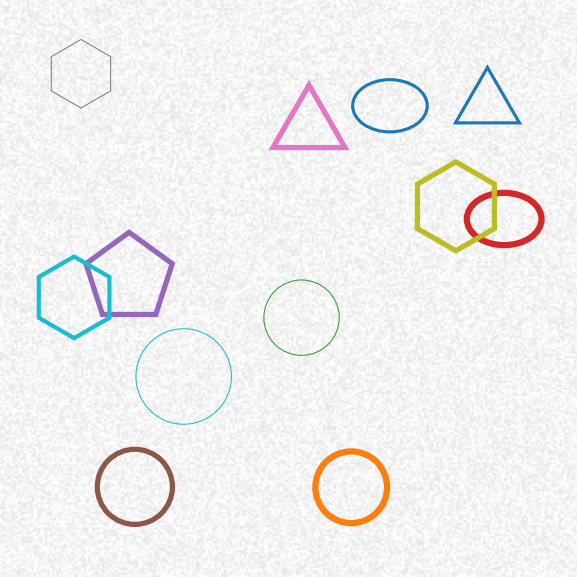[{"shape": "triangle", "thickness": 1.5, "radius": 0.32, "center": [0.844, 0.818]}, {"shape": "oval", "thickness": 1.5, "radius": 0.32, "center": [0.675, 0.816]}, {"shape": "circle", "thickness": 3, "radius": 0.31, "center": [0.608, 0.155]}, {"shape": "circle", "thickness": 0.5, "radius": 0.33, "center": [0.522, 0.449]}, {"shape": "oval", "thickness": 3, "radius": 0.32, "center": [0.873, 0.62]}, {"shape": "pentagon", "thickness": 2.5, "radius": 0.39, "center": [0.224, 0.518]}, {"shape": "circle", "thickness": 2.5, "radius": 0.33, "center": [0.234, 0.156]}, {"shape": "triangle", "thickness": 2.5, "radius": 0.36, "center": [0.535, 0.78]}, {"shape": "hexagon", "thickness": 0.5, "radius": 0.3, "center": [0.14, 0.871]}, {"shape": "hexagon", "thickness": 2.5, "radius": 0.38, "center": [0.789, 0.642]}, {"shape": "hexagon", "thickness": 2, "radius": 0.35, "center": [0.128, 0.484]}, {"shape": "circle", "thickness": 0.5, "radius": 0.41, "center": [0.318, 0.347]}]